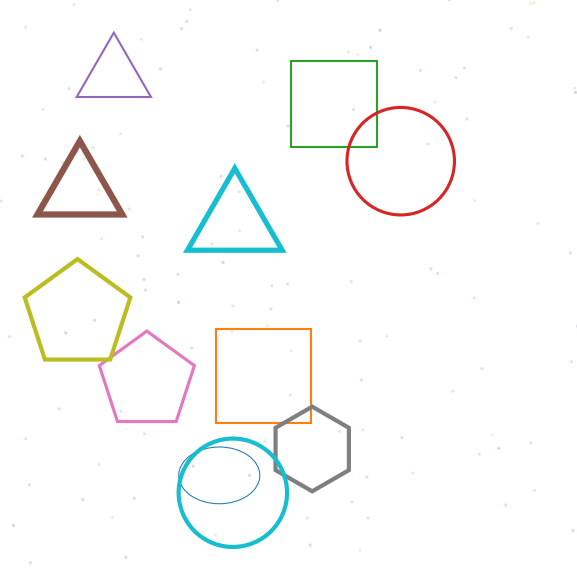[{"shape": "oval", "thickness": 0.5, "radius": 0.35, "center": [0.38, 0.176]}, {"shape": "square", "thickness": 1, "radius": 0.41, "center": [0.456, 0.348]}, {"shape": "square", "thickness": 1, "radius": 0.37, "center": [0.579, 0.819]}, {"shape": "circle", "thickness": 1.5, "radius": 0.47, "center": [0.694, 0.72]}, {"shape": "triangle", "thickness": 1, "radius": 0.37, "center": [0.197, 0.868]}, {"shape": "triangle", "thickness": 3, "radius": 0.42, "center": [0.138, 0.67]}, {"shape": "pentagon", "thickness": 1.5, "radius": 0.43, "center": [0.254, 0.339]}, {"shape": "hexagon", "thickness": 2, "radius": 0.37, "center": [0.541, 0.222]}, {"shape": "pentagon", "thickness": 2, "radius": 0.48, "center": [0.134, 0.454]}, {"shape": "triangle", "thickness": 2.5, "radius": 0.47, "center": [0.407, 0.613]}, {"shape": "circle", "thickness": 2, "radius": 0.47, "center": [0.403, 0.146]}]